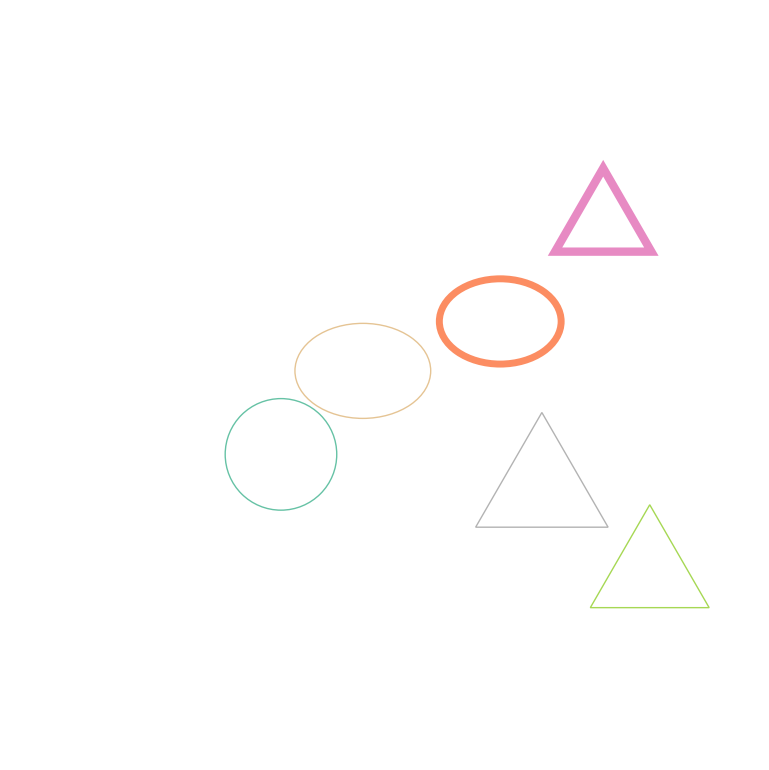[{"shape": "circle", "thickness": 0.5, "radius": 0.36, "center": [0.365, 0.41]}, {"shape": "oval", "thickness": 2.5, "radius": 0.4, "center": [0.65, 0.583]}, {"shape": "triangle", "thickness": 3, "radius": 0.36, "center": [0.783, 0.709]}, {"shape": "triangle", "thickness": 0.5, "radius": 0.45, "center": [0.844, 0.255]}, {"shape": "oval", "thickness": 0.5, "radius": 0.44, "center": [0.471, 0.518]}, {"shape": "triangle", "thickness": 0.5, "radius": 0.5, "center": [0.704, 0.365]}]